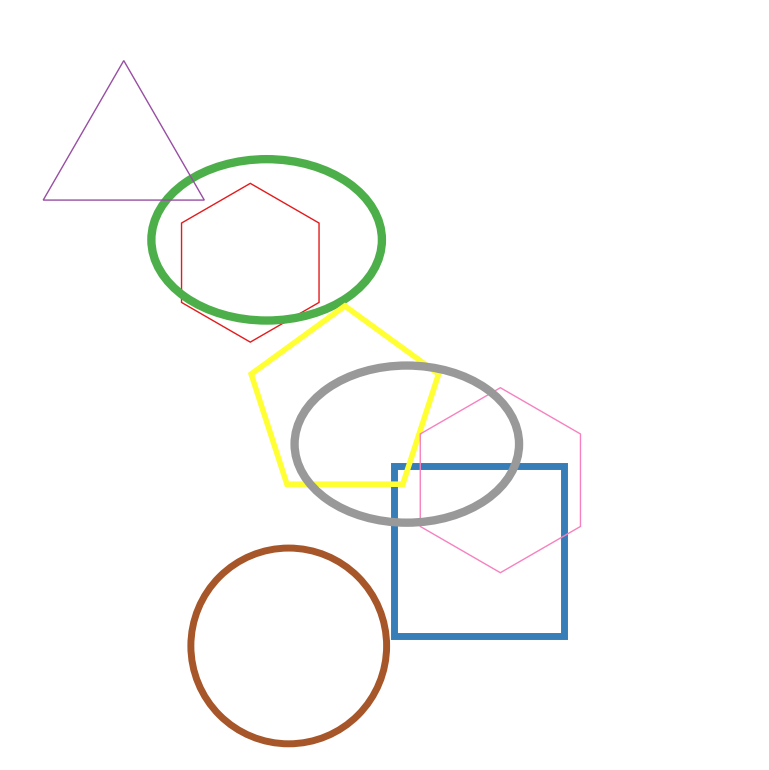[{"shape": "hexagon", "thickness": 0.5, "radius": 0.52, "center": [0.325, 0.659]}, {"shape": "square", "thickness": 2.5, "radius": 0.55, "center": [0.623, 0.285]}, {"shape": "oval", "thickness": 3, "radius": 0.75, "center": [0.346, 0.689]}, {"shape": "triangle", "thickness": 0.5, "radius": 0.6, "center": [0.161, 0.801]}, {"shape": "pentagon", "thickness": 2, "radius": 0.64, "center": [0.448, 0.475]}, {"shape": "circle", "thickness": 2.5, "radius": 0.64, "center": [0.375, 0.161]}, {"shape": "hexagon", "thickness": 0.5, "radius": 0.6, "center": [0.65, 0.376]}, {"shape": "oval", "thickness": 3, "radius": 0.73, "center": [0.528, 0.423]}]